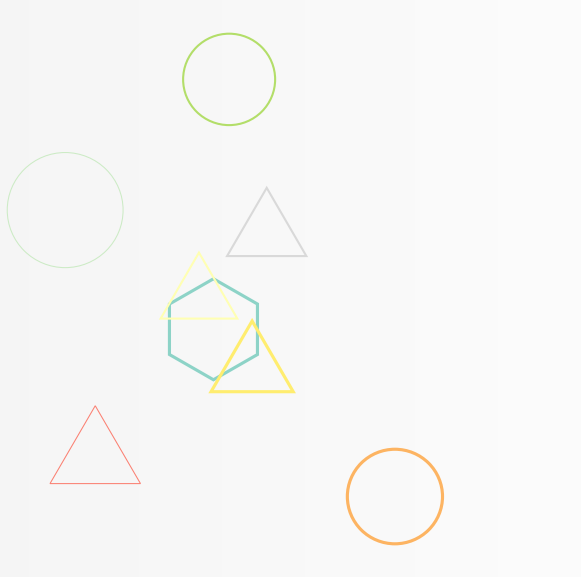[{"shape": "hexagon", "thickness": 1.5, "radius": 0.44, "center": [0.367, 0.429]}, {"shape": "triangle", "thickness": 1, "radius": 0.38, "center": [0.342, 0.486]}, {"shape": "triangle", "thickness": 0.5, "radius": 0.45, "center": [0.164, 0.207]}, {"shape": "circle", "thickness": 1.5, "radius": 0.41, "center": [0.679, 0.139]}, {"shape": "circle", "thickness": 1, "radius": 0.4, "center": [0.394, 0.862]}, {"shape": "triangle", "thickness": 1, "radius": 0.39, "center": [0.459, 0.595]}, {"shape": "circle", "thickness": 0.5, "radius": 0.5, "center": [0.112, 0.635]}, {"shape": "triangle", "thickness": 1.5, "radius": 0.41, "center": [0.434, 0.362]}]